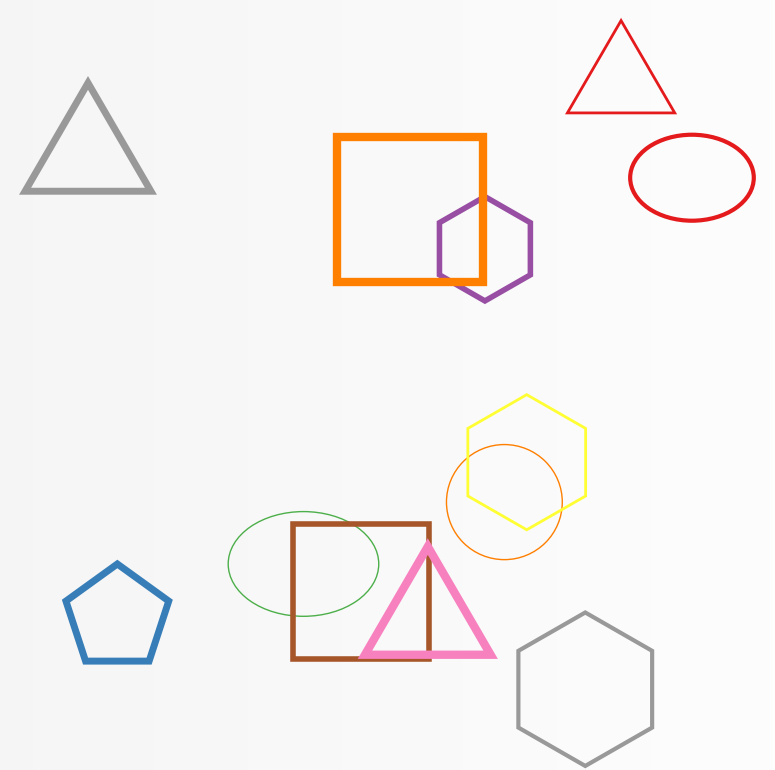[{"shape": "oval", "thickness": 1.5, "radius": 0.4, "center": [0.893, 0.769]}, {"shape": "triangle", "thickness": 1, "radius": 0.4, "center": [0.801, 0.893]}, {"shape": "pentagon", "thickness": 2.5, "radius": 0.35, "center": [0.151, 0.198]}, {"shape": "oval", "thickness": 0.5, "radius": 0.49, "center": [0.392, 0.268]}, {"shape": "hexagon", "thickness": 2, "radius": 0.34, "center": [0.626, 0.677]}, {"shape": "square", "thickness": 3, "radius": 0.47, "center": [0.529, 0.728]}, {"shape": "circle", "thickness": 0.5, "radius": 0.37, "center": [0.651, 0.348]}, {"shape": "hexagon", "thickness": 1, "radius": 0.44, "center": [0.68, 0.4]}, {"shape": "square", "thickness": 2, "radius": 0.44, "center": [0.466, 0.232]}, {"shape": "triangle", "thickness": 3, "radius": 0.47, "center": [0.552, 0.197]}, {"shape": "triangle", "thickness": 2.5, "radius": 0.47, "center": [0.114, 0.799]}, {"shape": "hexagon", "thickness": 1.5, "radius": 0.5, "center": [0.755, 0.105]}]